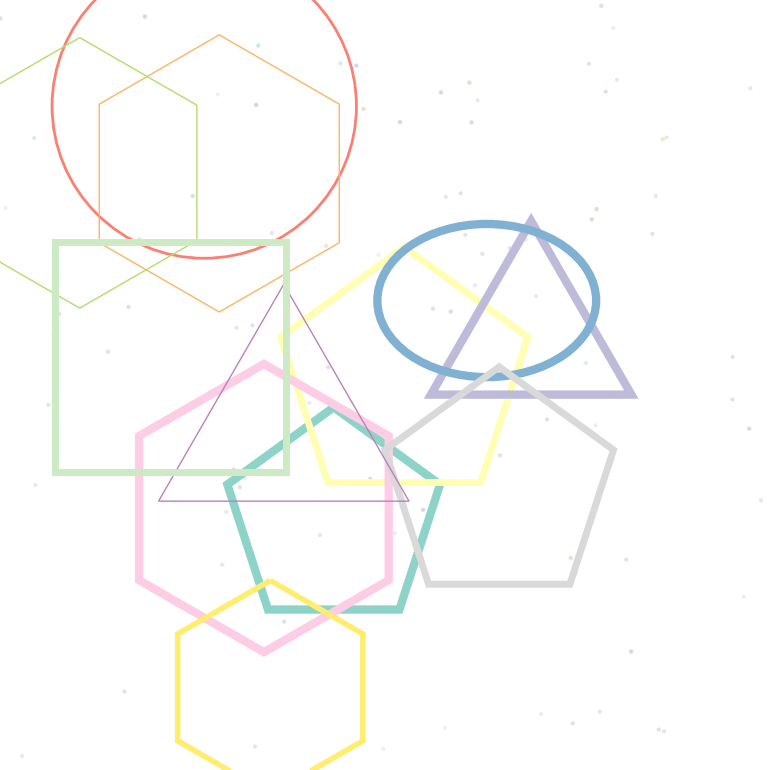[{"shape": "pentagon", "thickness": 3, "radius": 0.73, "center": [0.433, 0.326]}, {"shape": "pentagon", "thickness": 2.5, "radius": 0.84, "center": [0.525, 0.51]}, {"shape": "triangle", "thickness": 3, "radius": 0.75, "center": [0.69, 0.563]}, {"shape": "circle", "thickness": 1, "radius": 0.99, "center": [0.265, 0.862]}, {"shape": "oval", "thickness": 3, "radius": 0.71, "center": [0.632, 0.61]}, {"shape": "hexagon", "thickness": 0.5, "radius": 0.9, "center": [0.285, 0.775]}, {"shape": "hexagon", "thickness": 0.5, "radius": 0.88, "center": [0.104, 0.776]}, {"shape": "hexagon", "thickness": 3, "radius": 0.94, "center": [0.343, 0.34]}, {"shape": "pentagon", "thickness": 2.5, "radius": 0.78, "center": [0.648, 0.367]}, {"shape": "triangle", "thickness": 0.5, "radius": 0.94, "center": [0.369, 0.443]}, {"shape": "square", "thickness": 2.5, "radius": 0.75, "center": [0.222, 0.536]}, {"shape": "hexagon", "thickness": 2, "radius": 0.69, "center": [0.351, 0.107]}]